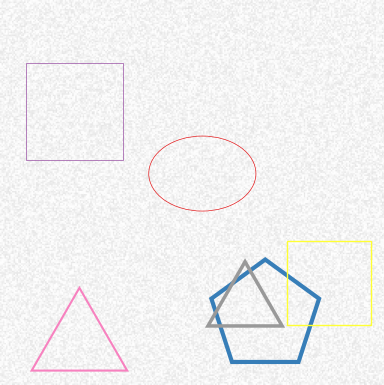[{"shape": "oval", "thickness": 0.5, "radius": 0.7, "center": [0.526, 0.549]}, {"shape": "pentagon", "thickness": 3, "radius": 0.74, "center": [0.689, 0.179]}, {"shape": "square", "thickness": 0.5, "radius": 0.63, "center": [0.194, 0.71]}, {"shape": "square", "thickness": 1, "radius": 0.55, "center": [0.855, 0.265]}, {"shape": "triangle", "thickness": 1.5, "radius": 0.72, "center": [0.206, 0.109]}, {"shape": "triangle", "thickness": 2.5, "radius": 0.56, "center": [0.636, 0.209]}]